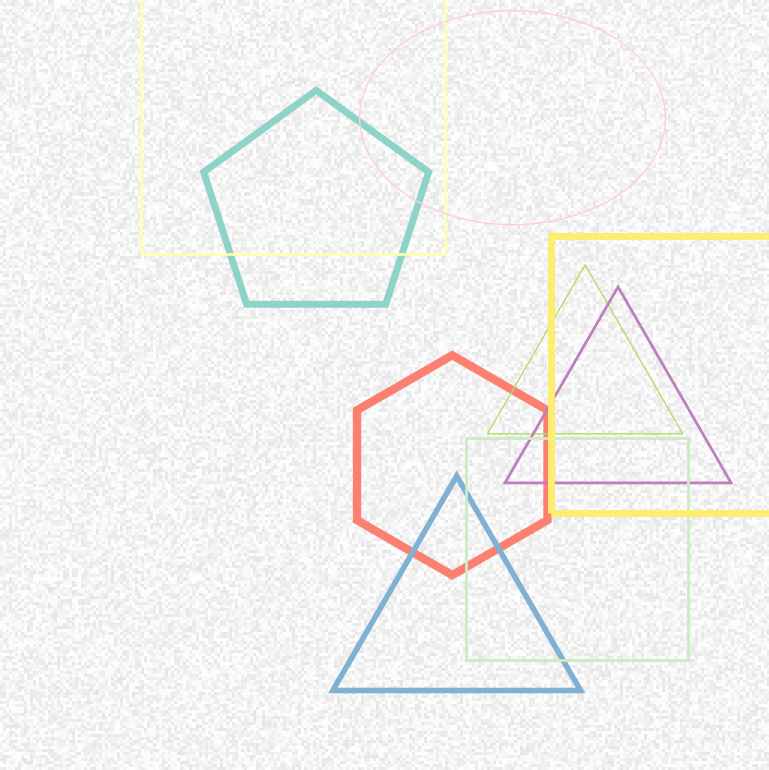[{"shape": "pentagon", "thickness": 2.5, "radius": 0.77, "center": [0.411, 0.729]}, {"shape": "square", "thickness": 1, "radius": 0.99, "center": [0.38, 0.867]}, {"shape": "hexagon", "thickness": 3, "radius": 0.71, "center": [0.587, 0.396]}, {"shape": "triangle", "thickness": 2, "radius": 0.93, "center": [0.593, 0.196]}, {"shape": "triangle", "thickness": 0.5, "radius": 0.73, "center": [0.76, 0.51]}, {"shape": "oval", "thickness": 0.5, "radius": 0.99, "center": [0.666, 0.847]}, {"shape": "triangle", "thickness": 1, "radius": 0.85, "center": [0.803, 0.458]}, {"shape": "square", "thickness": 1, "radius": 0.72, "center": [0.75, 0.287]}, {"shape": "square", "thickness": 2.5, "radius": 0.9, "center": [0.896, 0.513]}]